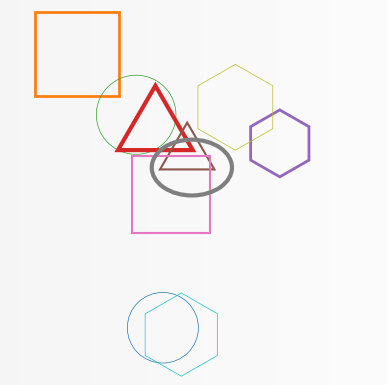[{"shape": "circle", "thickness": 0.5, "radius": 0.46, "center": [0.42, 0.149]}, {"shape": "square", "thickness": 2, "radius": 0.55, "center": [0.199, 0.859]}, {"shape": "circle", "thickness": 0.5, "radius": 0.51, "center": [0.351, 0.702]}, {"shape": "triangle", "thickness": 3, "radius": 0.56, "center": [0.401, 0.666]}, {"shape": "hexagon", "thickness": 2, "radius": 0.43, "center": [0.722, 0.628]}, {"shape": "triangle", "thickness": 1.5, "radius": 0.41, "center": [0.483, 0.6]}, {"shape": "square", "thickness": 1.5, "radius": 0.5, "center": [0.442, 0.495]}, {"shape": "oval", "thickness": 3, "radius": 0.52, "center": [0.495, 0.565]}, {"shape": "hexagon", "thickness": 0.5, "radius": 0.56, "center": [0.607, 0.721]}, {"shape": "hexagon", "thickness": 0.5, "radius": 0.54, "center": [0.468, 0.131]}]